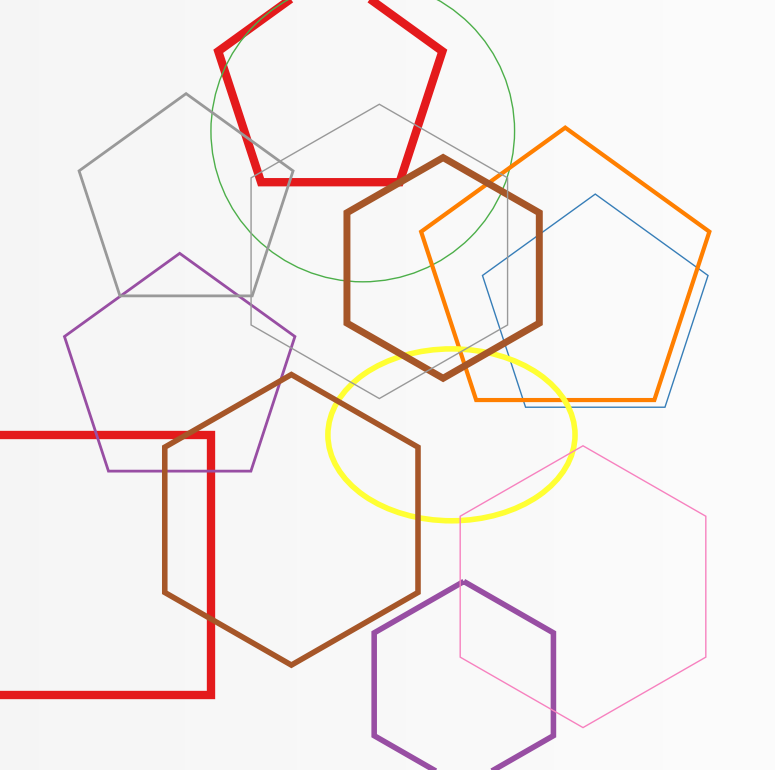[{"shape": "square", "thickness": 3, "radius": 0.84, "center": [0.104, 0.267]}, {"shape": "pentagon", "thickness": 3, "radius": 0.76, "center": [0.426, 0.886]}, {"shape": "pentagon", "thickness": 0.5, "radius": 0.77, "center": [0.768, 0.595]}, {"shape": "circle", "thickness": 0.5, "radius": 0.98, "center": [0.468, 0.83]}, {"shape": "pentagon", "thickness": 1, "radius": 0.78, "center": [0.232, 0.515]}, {"shape": "hexagon", "thickness": 2, "radius": 0.67, "center": [0.598, 0.111]}, {"shape": "pentagon", "thickness": 1.5, "radius": 0.98, "center": [0.729, 0.639]}, {"shape": "oval", "thickness": 2, "radius": 0.8, "center": [0.583, 0.435]}, {"shape": "hexagon", "thickness": 2, "radius": 0.94, "center": [0.376, 0.325]}, {"shape": "hexagon", "thickness": 2.5, "radius": 0.72, "center": [0.572, 0.652]}, {"shape": "hexagon", "thickness": 0.5, "radius": 0.91, "center": [0.752, 0.238]}, {"shape": "hexagon", "thickness": 0.5, "radius": 0.96, "center": [0.489, 0.674]}, {"shape": "pentagon", "thickness": 1, "radius": 0.73, "center": [0.24, 0.733]}]